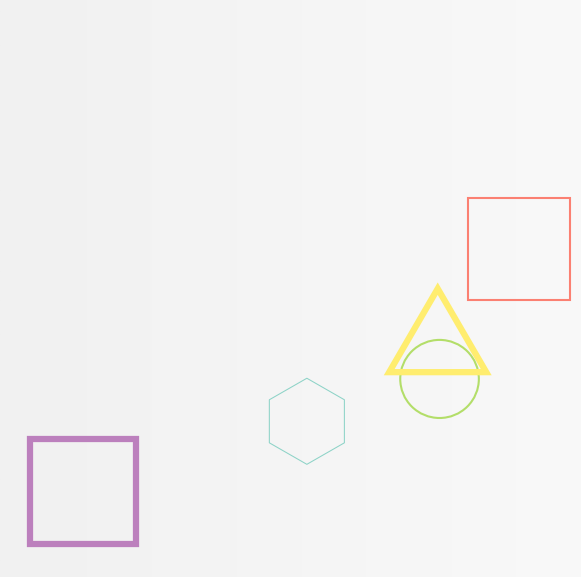[{"shape": "hexagon", "thickness": 0.5, "radius": 0.37, "center": [0.528, 0.27]}, {"shape": "square", "thickness": 1, "radius": 0.44, "center": [0.893, 0.568]}, {"shape": "circle", "thickness": 1, "radius": 0.34, "center": [0.756, 0.343]}, {"shape": "square", "thickness": 3, "radius": 0.46, "center": [0.142, 0.148]}, {"shape": "triangle", "thickness": 3, "radius": 0.48, "center": [0.753, 0.403]}]